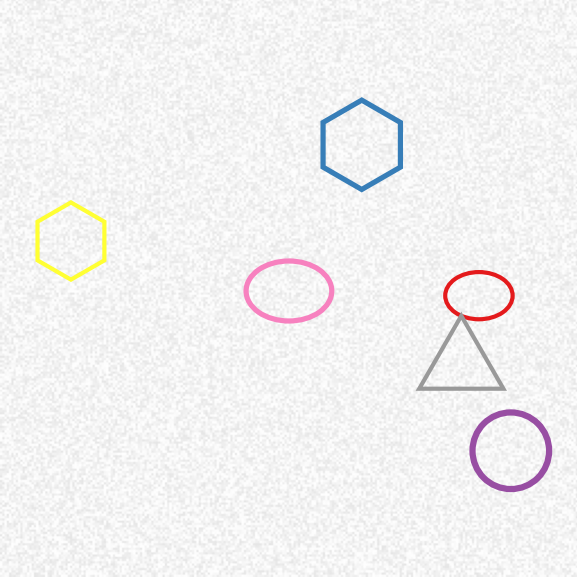[{"shape": "oval", "thickness": 2, "radius": 0.29, "center": [0.829, 0.487]}, {"shape": "hexagon", "thickness": 2.5, "radius": 0.39, "center": [0.626, 0.748]}, {"shape": "circle", "thickness": 3, "radius": 0.33, "center": [0.885, 0.219]}, {"shape": "hexagon", "thickness": 2, "radius": 0.33, "center": [0.123, 0.582]}, {"shape": "oval", "thickness": 2.5, "radius": 0.37, "center": [0.5, 0.495]}, {"shape": "triangle", "thickness": 2, "radius": 0.42, "center": [0.799, 0.368]}]